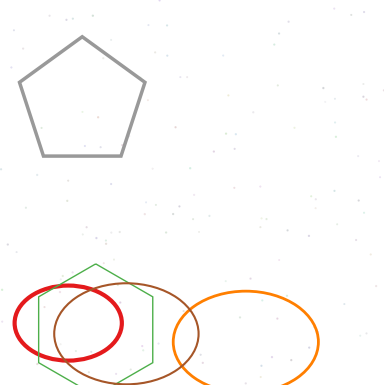[{"shape": "oval", "thickness": 3, "radius": 0.7, "center": [0.177, 0.161]}, {"shape": "hexagon", "thickness": 1, "radius": 0.86, "center": [0.249, 0.143]}, {"shape": "oval", "thickness": 2, "radius": 0.94, "center": [0.638, 0.112]}, {"shape": "oval", "thickness": 1.5, "radius": 0.94, "center": [0.328, 0.133]}, {"shape": "pentagon", "thickness": 2.5, "radius": 0.86, "center": [0.214, 0.733]}]